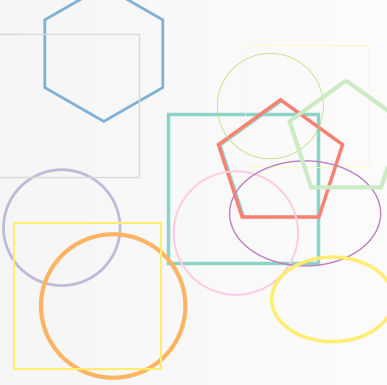[{"shape": "square", "thickness": 2.5, "radius": 0.97, "center": [0.627, 0.51]}, {"shape": "pentagon", "thickness": 1, "radius": 0.82, "center": [0.727, 0.571]}, {"shape": "square", "thickness": 0.5, "radius": 0.8, "center": [0.792, 0.725]}, {"shape": "circle", "thickness": 2, "radius": 0.75, "center": [0.159, 0.409]}, {"shape": "pentagon", "thickness": 2.5, "radius": 0.84, "center": [0.724, 0.572]}, {"shape": "hexagon", "thickness": 2, "radius": 0.88, "center": [0.268, 0.86]}, {"shape": "circle", "thickness": 3, "radius": 0.93, "center": [0.292, 0.205]}, {"shape": "circle", "thickness": 0.5, "radius": 0.68, "center": [0.698, 0.725]}, {"shape": "circle", "thickness": 1.5, "radius": 0.8, "center": [0.609, 0.395]}, {"shape": "square", "thickness": 1, "radius": 0.93, "center": [0.174, 0.725]}, {"shape": "oval", "thickness": 1, "radius": 0.97, "center": [0.787, 0.446]}, {"shape": "pentagon", "thickness": 3, "radius": 0.77, "center": [0.893, 0.637]}, {"shape": "square", "thickness": 1.5, "radius": 0.95, "center": [0.226, 0.232]}, {"shape": "oval", "thickness": 2.5, "radius": 0.78, "center": [0.858, 0.222]}]